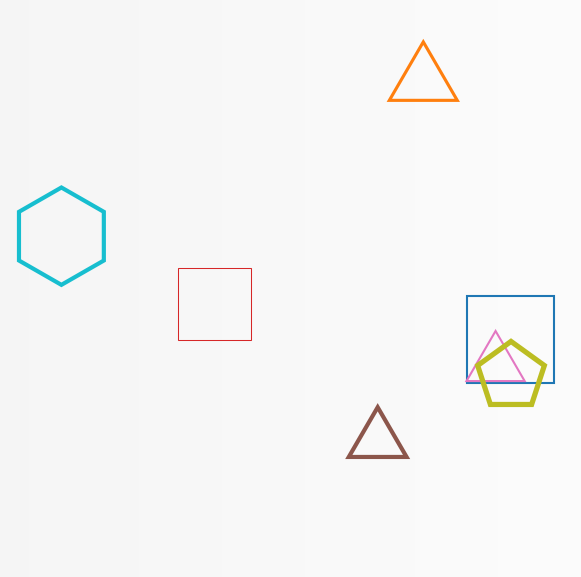[{"shape": "square", "thickness": 1, "radius": 0.37, "center": [0.879, 0.412]}, {"shape": "triangle", "thickness": 1.5, "radius": 0.34, "center": [0.728, 0.859]}, {"shape": "square", "thickness": 0.5, "radius": 0.31, "center": [0.369, 0.473]}, {"shape": "triangle", "thickness": 2, "radius": 0.29, "center": [0.65, 0.237]}, {"shape": "triangle", "thickness": 1, "radius": 0.29, "center": [0.853, 0.368]}, {"shape": "pentagon", "thickness": 2.5, "radius": 0.3, "center": [0.879, 0.348]}, {"shape": "hexagon", "thickness": 2, "radius": 0.42, "center": [0.106, 0.59]}]